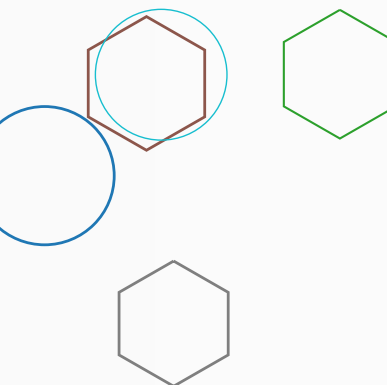[{"shape": "circle", "thickness": 2, "radius": 0.9, "center": [0.115, 0.544]}, {"shape": "hexagon", "thickness": 1.5, "radius": 0.84, "center": [0.877, 0.807]}, {"shape": "hexagon", "thickness": 2, "radius": 0.87, "center": [0.378, 0.783]}, {"shape": "hexagon", "thickness": 2, "radius": 0.81, "center": [0.448, 0.159]}, {"shape": "circle", "thickness": 1, "radius": 0.85, "center": [0.416, 0.806]}]